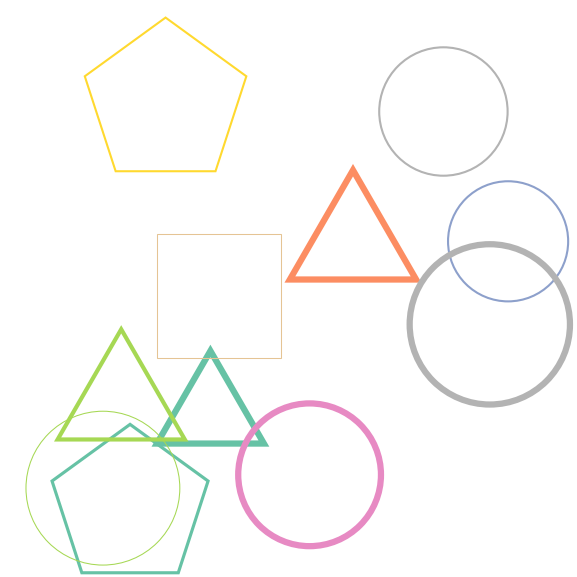[{"shape": "triangle", "thickness": 3, "radius": 0.53, "center": [0.364, 0.285]}, {"shape": "pentagon", "thickness": 1.5, "radius": 0.71, "center": [0.225, 0.122]}, {"shape": "triangle", "thickness": 3, "radius": 0.63, "center": [0.611, 0.578]}, {"shape": "circle", "thickness": 1, "radius": 0.52, "center": [0.88, 0.581]}, {"shape": "circle", "thickness": 3, "radius": 0.62, "center": [0.536, 0.177]}, {"shape": "circle", "thickness": 0.5, "radius": 0.67, "center": [0.178, 0.154]}, {"shape": "triangle", "thickness": 2, "radius": 0.64, "center": [0.21, 0.302]}, {"shape": "pentagon", "thickness": 1, "radius": 0.74, "center": [0.287, 0.822]}, {"shape": "square", "thickness": 0.5, "radius": 0.54, "center": [0.379, 0.487]}, {"shape": "circle", "thickness": 3, "radius": 0.69, "center": [0.848, 0.437]}, {"shape": "circle", "thickness": 1, "radius": 0.56, "center": [0.768, 0.806]}]